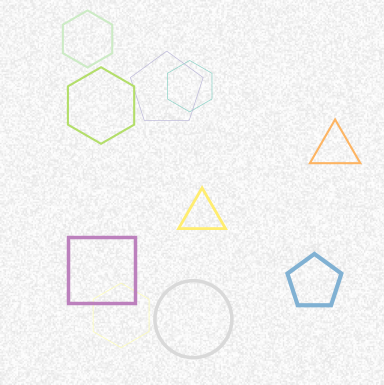[{"shape": "hexagon", "thickness": 0.5, "radius": 0.33, "center": [0.493, 0.776]}, {"shape": "hexagon", "thickness": 0.5, "radius": 0.42, "center": [0.315, 0.181]}, {"shape": "pentagon", "thickness": 0.5, "radius": 0.5, "center": [0.433, 0.768]}, {"shape": "pentagon", "thickness": 3, "radius": 0.37, "center": [0.817, 0.267]}, {"shape": "triangle", "thickness": 1.5, "radius": 0.38, "center": [0.87, 0.614]}, {"shape": "hexagon", "thickness": 1.5, "radius": 0.5, "center": [0.262, 0.726]}, {"shape": "circle", "thickness": 2.5, "radius": 0.5, "center": [0.502, 0.171]}, {"shape": "square", "thickness": 2.5, "radius": 0.43, "center": [0.264, 0.299]}, {"shape": "hexagon", "thickness": 1.5, "radius": 0.37, "center": [0.227, 0.899]}, {"shape": "triangle", "thickness": 2, "radius": 0.35, "center": [0.525, 0.441]}]